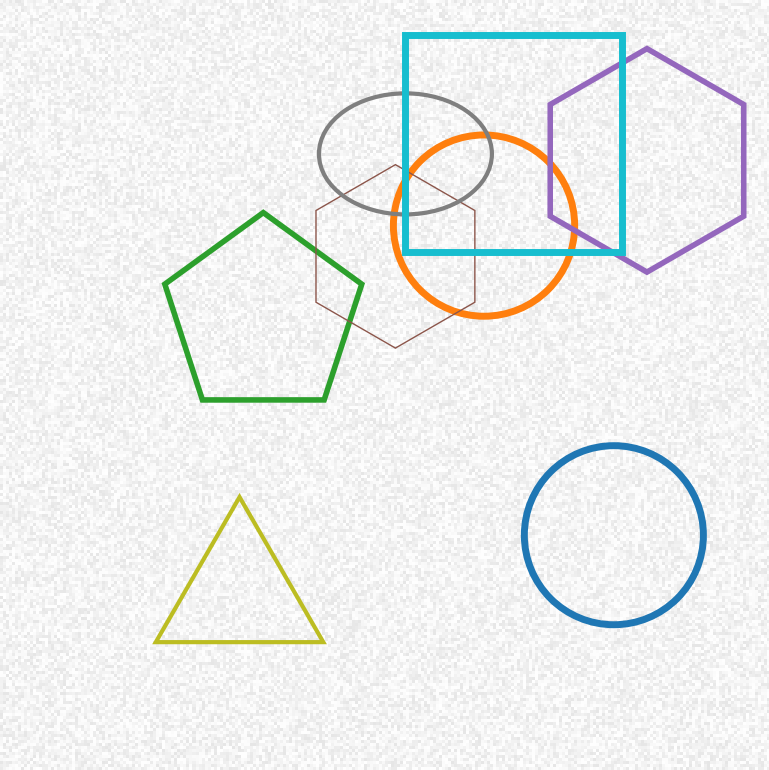[{"shape": "circle", "thickness": 2.5, "radius": 0.58, "center": [0.797, 0.305]}, {"shape": "circle", "thickness": 2.5, "radius": 0.59, "center": [0.629, 0.707]}, {"shape": "pentagon", "thickness": 2, "radius": 0.67, "center": [0.342, 0.589]}, {"shape": "hexagon", "thickness": 2, "radius": 0.73, "center": [0.84, 0.792]}, {"shape": "hexagon", "thickness": 0.5, "radius": 0.6, "center": [0.514, 0.667]}, {"shape": "oval", "thickness": 1.5, "radius": 0.56, "center": [0.527, 0.8]}, {"shape": "triangle", "thickness": 1.5, "radius": 0.63, "center": [0.311, 0.229]}, {"shape": "square", "thickness": 2.5, "radius": 0.7, "center": [0.667, 0.814]}]